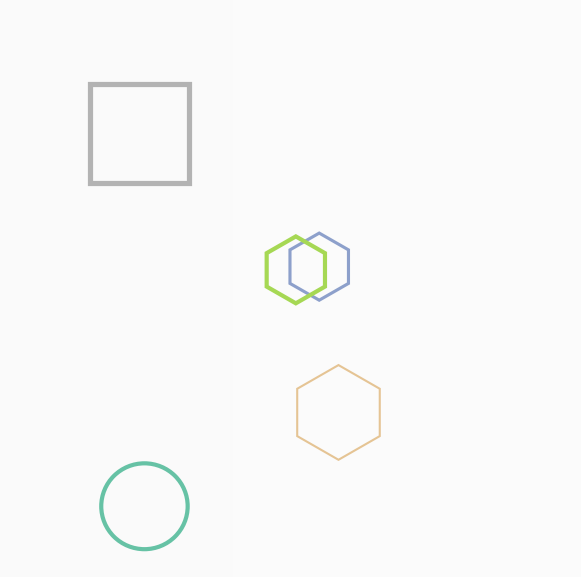[{"shape": "circle", "thickness": 2, "radius": 0.37, "center": [0.249, 0.123]}, {"shape": "hexagon", "thickness": 1.5, "radius": 0.29, "center": [0.549, 0.537]}, {"shape": "hexagon", "thickness": 2, "radius": 0.29, "center": [0.509, 0.532]}, {"shape": "hexagon", "thickness": 1, "radius": 0.41, "center": [0.582, 0.285]}, {"shape": "square", "thickness": 2.5, "radius": 0.43, "center": [0.24, 0.767]}]